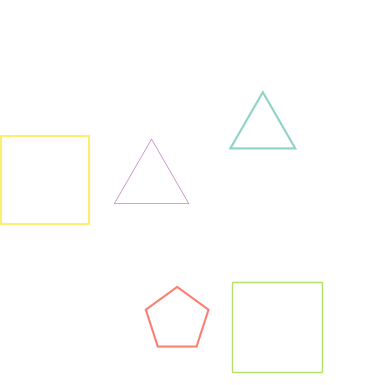[{"shape": "triangle", "thickness": 1.5, "radius": 0.49, "center": [0.683, 0.663]}, {"shape": "pentagon", "thickness": 1.5, "radius": 0.43, "center": [0.46, 0.169]}, {"shape": "square", "thickness": 1, "radius": 0.58, "center": [0.719, 0.151]}, {"shape": "triangle", "thickness": 0.5, "radius": 0.56, "center": [0.394, 0.527]}, {"shape": "square", "thickness": 1.5, "radius": 0.57, "center": [0.116, 0.532]}]